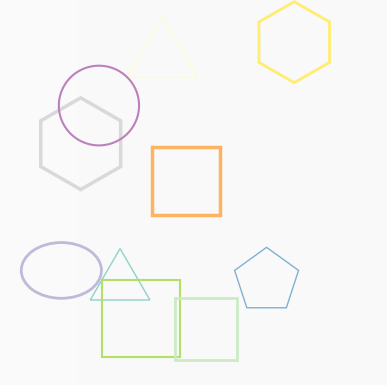[{"shape": "triangle", "thickness": 1, "radius": 0.44, "center": [0.31, 0.265]}, {"shape": "triangle", "thickness": 0.5, "radius": 0.52, "center": [0.419, 0.852]}, {"shape": "oval", "thickness": 2, "radius": 0.52, "center": [0.158, 0.298]}, {"shape": "pentagon", "thickness": 1, "radius": 0.43, "center": [0.688, 0.271]}, {"shape": "square", "thickness": 2.5, "radius": 0.44, "center": [0.481, 0.531]}, {"shape": "square", "thickness": 1.5, "radius": 0.5, "center": [0.365, 0.173]}, {"shape": "hexagon", "thickness": 2.5, "radius": 0.6, "center": [0.208, 0.627]}, {"shape": "circle", "thickness": 1.5, "radius": 0.52, "center": [0.255, 0.726]}, {"shape": "square", "thickness": 2, "radius": 0.4, "center": [0.532, 0.145]}, {"shape": "hexagon", "thickness": 2, "radius": 0.53, "center": [0.759, 0.89]}]